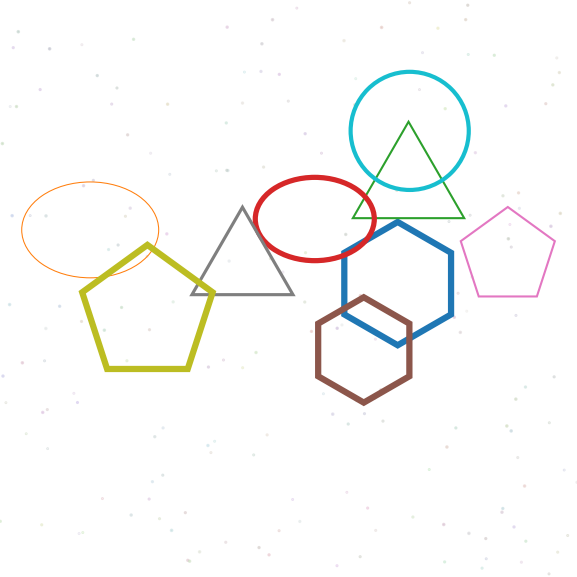[{"shape": "hexagon", "thickness": 3, "radius": 0.53, "center": [0.689, 0.508]}, {"shape": "oval", "thickness": 0.5, "radius": 0.59, "center": [0.156, 0.601]}, {"shape": "triangle", "thickness": 1, "radius": 0.56, "center": [0.707, 0.677]}, {"shape": "oval", "thickness": 2.5, "radius": 0.52, "center": [0.545, 0.62]}, {"shape": "hexagon", "thickness": 3, "radius": 0.46, "center": [0.63, 0.393]}, {"shape": "pentagon", "thickness": 1, "radius": 0.43, "center": [0.879, 0.555]}, {"shape": "triangle", "thickness": 1.5, "radius": 0.5, "center": [0.42, 0.539]}, {"shape": "pentagon", "thickness": 3, "radius": 0.59, "center": [0.255, 0.456]}, {"shape": "circle", "thickness": 2, "radius": 0.51, "center": [0.709, 0.772]}]